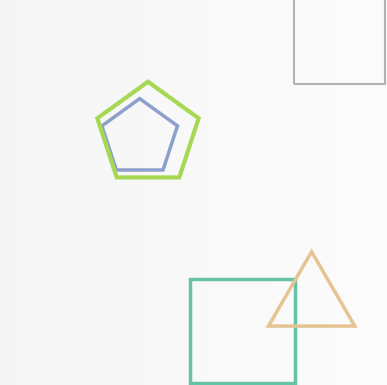[{"shape": "square", "thickness": 2.5, "radius": 0.68, "center": [0.626, 0.14]}, {"shape": "pentagon", "thickness": 2.5, "radius": 0.51, "center": [0.36, 0.641]}, {"shape": "pentagon", "thickness": 3, "radius": 0.69, "center": [0.382, 0.65]}, {"shape": "triangle", "thickness": 2.5, "radius": 0.64, "center": [0.804, 0.217]}, {"shape": "square", "thickness": 1.5, "radius": 0.59, "center": [0.876, 0.9]}]